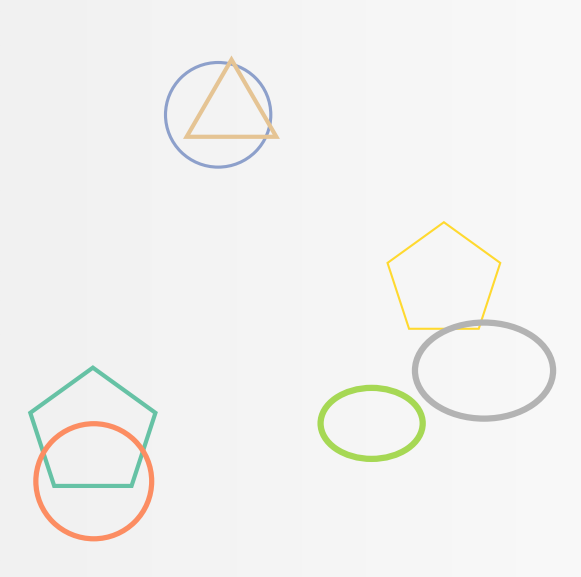[{"shape": "pentagon", "thickness": 2, "radius": 0.57, "center": [0.16, 0.249]}, {"shape": "circle", "thickness": 2.5, "radius": 0.5, "center": [0.161, 0.166]}, {"shape": "circle", "thickness": 1.5, "radius": 0.45, "center": [0.375, 0.8]}, {"shape": "oval", "thickness": 3, "radius": 0.44, "center": [0.639, 0.266]}, {"shape": "pentagon", "thickness": 1, "radius": 0.51, "center": [0.764, 0.512]}, {"shape": "triangle", "thickness": 2, "radius": 0.45, "center": [0.398, 0.807]}, {"shape": "oval", "thickness": 3, "radius": 0.59, "center": [0.833, 0.357]}]